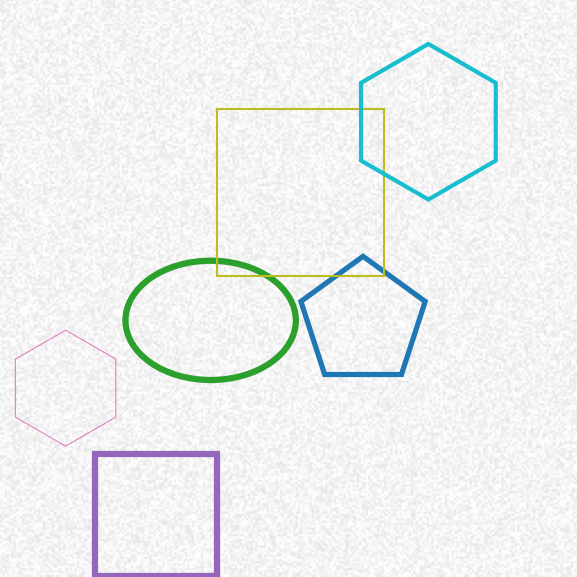[{"shape": "pentagon", "thickness": 2.5, "radius": 0.57, "center": [0.629, 0.442]}, {"shape": "oval", "thickness": 3, "radius": 0.74, "center": [0.365, 0.444]}, {"shape": "square", "thickness": 3, "radius": 0.53, "center": [0.27, 0.107]}, {"shape": "hexagon", "thickness": 0.5, "radius": 0.5, "center": [0.114, 0.327]}, {"shape": "square", "thickness": 1, "radius": 0.72, "center": [0.521, 0.666]}, {"shape": "hexagon", "thickness": 2, "radius": 0.67, "center": [0.742, 0.788]}]